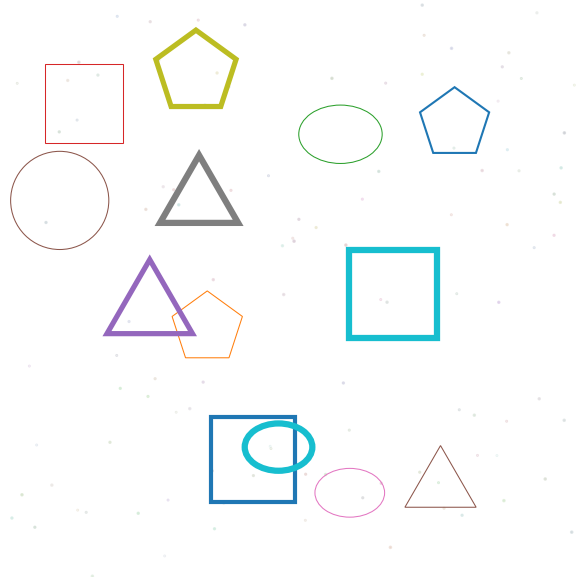[{"shape": "pentagon", "thickness": 1, "radius": 0.31, "center": [0.787, 0.785]}, {"shape": "square", "thickness": 2, "radius": 0.37, "center": [0.438, 0.203]}, {"shape": "pentagon", "thickness": 0.5, "radius": 0.32, "center": [0.359, 0.431]}, {"shape": "oval", "thickness": 0.5, "radius": 0.36, "center": [0.59, 0.767]}, {"shape": "square", "thickness": 0.5, "radius": 0.34, "center": [0.145, 0.82]}, {"shape": "triangle", "thickness": 2.5, "radius": 0.43, "center": [0.259, 0.464]}, {"shape": "circle", "thickness": 0.5, "radius": 0.43, "center": [0.103, 0.652]}, {"shape": "triangle", "thickness": 0.5, "radius": 0.36, "center": [0.763, 0.156]}, {"shape": "oval", "thickness": 0.5, "radius": 0.3, "center": [0.606, 0.146]}, {"shape": "triangle", "thickness": 3, "radius": 0.39, "center": [0.345, 0.652]}, {"shape": "pentagon", "thickness": 2.5, "radius": 0.37, "center": [0.339, 0.874]}, {"shape": "square", "thickness": 3, "radius": 0.38, "center": [0.681, 0.49]}, {"shape": "oval", "thickness": 3, "radius": 0.29, "center": [0.482, 0.225]}]